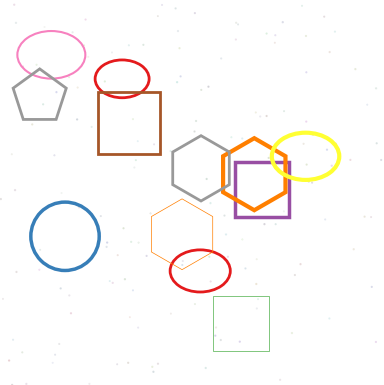[{"shape": "oval", "thickness": 2, "radius": 0.35, "center": [0.317, 0.795]}, {"shape": "oval", "thickness": 2, "radius": 0.39, "center": [0.52, 0.296]}, {"shape": "circle", "thickness": 2.5, "radius": 0.44, "center": [0.169, 0.386]}, {"shape": "square", "thickness": 0.5, "radius": 0.36, "center": [0.626, 0.16]}, {"shape": "square", "thickness": 2.5, "radius": 0.35, "center": [0.681, 0.508]}, {"shape": "hexagon", "thickness": 3, "radius": 0.47, "center": [0.66, 0.548]}, {"shape": "hexagon", "thickness": 0.5, "radius": 0.46, "center": [0.473, 0.392]}, {"shape": "oval", "thickness": 3, "radius": 0.44, "center": [0.794, 0.594]}, {"shape": "square", "thickness": 2, "radius": 0.4, "center": [0.336, 0.68]}, {"shape": "oval", "thickness": 1.5, "radius": 0.44, "center": [0.133, 0.858]}, {"shape": "hexagon", "thickness": 2, "radius": 0.42, "center": [0.522, 0.563]}, {"shape": "pentagon", "thickness": 2, "radius": 0.36, "center": [0.103, 0.749]}]